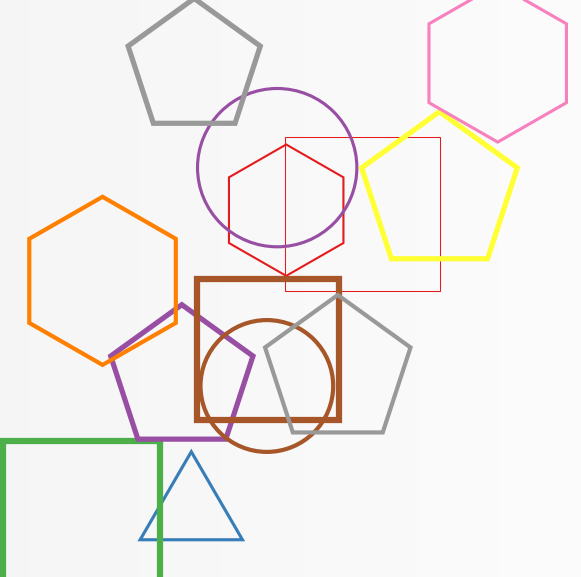[{"shape": "square", "thickness": 0.5, "radius": 0.67, "center": [0.624, 0.629]}, {"shape": "hexagon", "thickness": 1, "radius": 0.57, "center": [0.492, 0.635]}, {"shape": "triangle", "thickness": 1.5, "radius": 0.51, "center": [0.329, 0.115]}, {"shape": "square", "thickness": 3, "radius": 0.68, "center": [0.14, 0.1]}, {"shape": "circle", "thickness": 1.5, "radius": 0.69, "center": [0.477, 0.709]}, {"shape": "pentagon", "thickness": 2.5, "radius": 0.64, "center": [0.313, 0.343]}, {"shape": "hexagon", "thickness": 2, "radius": 0.73, "center": [0.176, 0.513]}, {"shape": "pentagon", "thickness": 2.5, "radius": 0.7, "center": [0.756, 0.665]}, {"shape": "square", "thickness": 3, "radius": 0.61, "center": [0.461, 0.394]}, {"shape": "circle", "thickness": 2, "radius": 0.57, "center": [0.459, 0.331]}, {"shape": "hexagon", "thickness": 1.5, "radius": 0.68, "center": [0.856, 0.89]}, {"shape": "pentagon", "thickness": 2, "radius": 0.66, "center": [0.581, 0.357]}, {"shape": "pentagon", "thickness": 2.5, "radius": 0.6, "center": [0.334, 0.882]}]